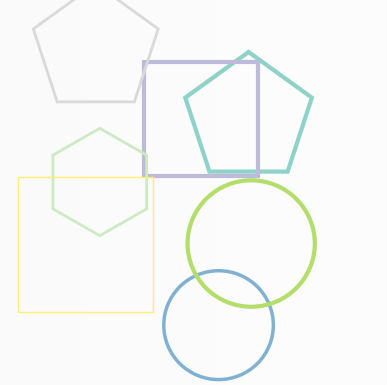[{"shape": "pentagon", "thickness": 3, "radius": 0.86, "center": [0.641, 0.693]}, {"shape": "square", "thickness": 3, "radius": 0.74, "center": [0.518, 0.691]}, {"shape": "circle", "thickness": 2.5, "radius": 0.71, "center": [0.564, 0.155]}, {"shape": "circle", "thickness": 3, "radius": 0.82, "center": [0.648, 0.367]}, {"shape": "pentagon", "thickness": 2, "radius": 0.85, "center": [0.247, 0.873]}, {"shape": "hexagon", "thickness": 2, "radius": 0.7, "center": [0.258, 0.527]}, {"shape": "square", "thickness": 1, "radius": 0.87, "center": [0.221, 0.366]}]